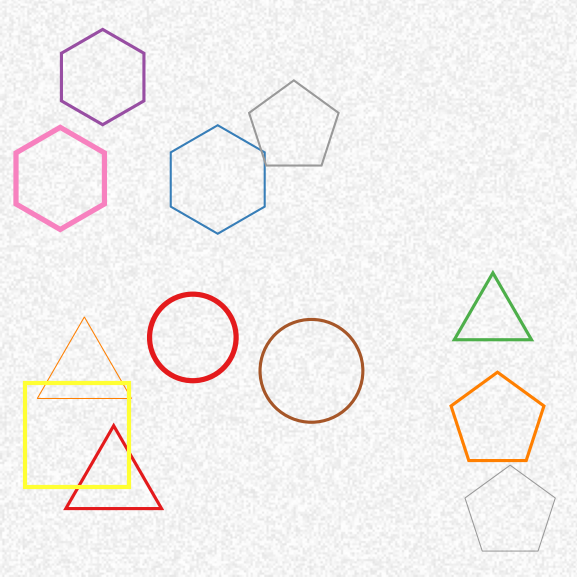[{"shape": "triangle", "thickness": 1.5, "radius": 0.48, "center": [0.197, 0.166]}, {"shape": "circle", "thickness": 2.5, "radius": 0.37, "center": [0.334, 0.415]}, {"shape": "hexagon", "thickness": 1, "radius": 0.47, "center": [0.377, 0.688]}, {"shape": "triangle", "thickness": 1.5, "radius": 0.39, "center": [0.854, 0.449]}, {"shape": "hexagon", "thickness": 1.5, "radius": 0.41, "center": [0.178, 0.866]}, {"shape": "pentagon", "thickness": 1.5, "radius": 0.42, "center": [0.861, 0.27]}, {"shape": "triangle", "thickness": 0.5, "radius": 0.47, "center": [0.146, 0.356]}, {"shape": "square", "thickness": 2, "radius": 0.45, "center": [0.133, 0.245]}, {"shape": "circle", "thickness": 1.5, "radius": 0.45, "center": [0.539, 0.357]}, {"shape": "hexagon", "thickness": 2.5, "radius": 0.44, "center": [0.104, 0.69]}, {"shape": "pentagon", "thickness": 0.5, "radius": 0.41, "center": [0.883, 0.111]}, {"shape": "pentagon", "thickness": 1, "radius": 0.41, "center": [0.509, 0.778]}]